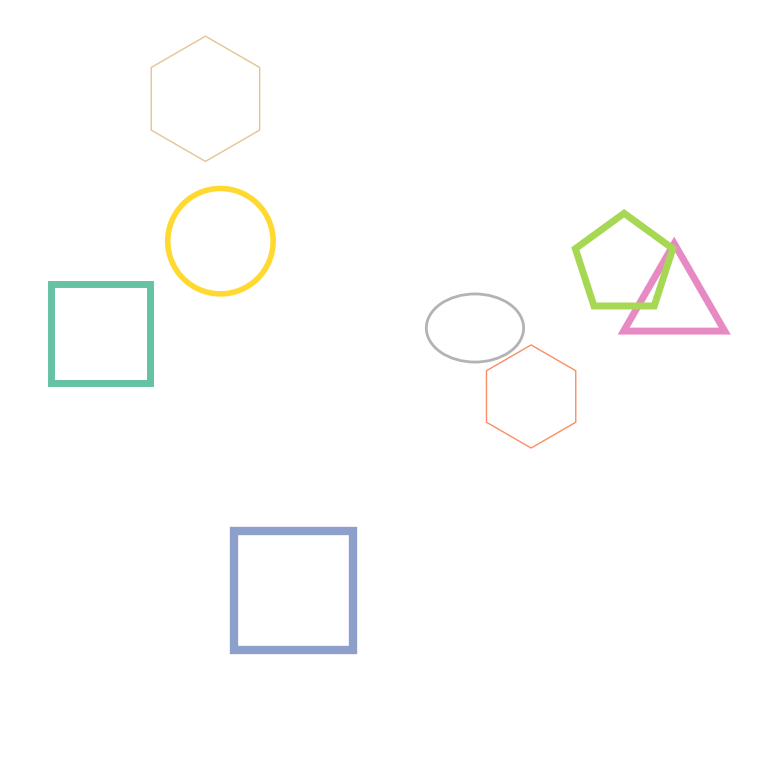[{"shape": "square", "thickness": 2.5, "radius": 0.32, "center": [0.13, 0.567]}, {"shape": "hexagon", "thickness": 0.5, "radius": 0.33, "center": [0.69, 0.485]}, {"shape": "square", "thickness": 3, "radius": 0.39, "center": [0.382, 0.233]}, {"shape": "triangle", "thickness": 2.5, "radius": 0.38, "center": [0.876, 0.608]}, {"shape": "pentagon", "thickness": 2.5, "radius": 0.33, "center": [0.81, 0.656]}, {"shape": "circle", "thickness": 2, "radius": 0.34, "center": [0.286, 0.687]}, {"shape": "hexagon", "thickness": 0.5, "radius": 0.41, "center": [0.267, 0.872]}, {"shape": "oval", "thickness": 1, "radius": 0.32, "center": [0.617, 0.574]}]